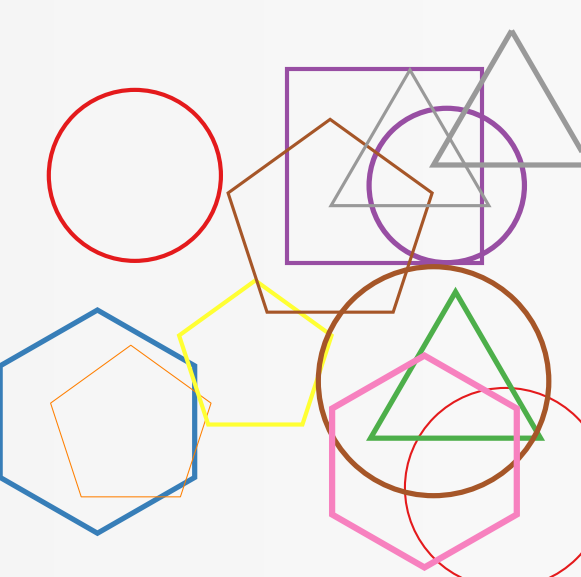[{"shape": "circle", "thickness": 1, "radius": 0.87, "center": [0.87, 0.154]}, {"shape": "circle", "thickness": 2, "radius": 0.74, "center": [0.232, 0.695]}, {"shape": "hexagon", "thickness": 2.5, "radius": 0.97, "center": [0.168, 0.269]}, {"shape": "triangle", "thickness": 2.5, "radius": 0.84, "center": [0.784, 0.325]}, {"shape": "square", "thickness": 2, "radius": 0.84, "center": [0.661, 0.712]}, {"shape": "circle", "thickness": 2.5, "radius": 0.67, "center": [0.769, 0.678]}, {"shape": "pentagon", "thickness": 0.5, "radius": 0.73, "center": [0.225, 0.256]}, {"shape": "pentagon", "thickness": 2, "radius": 0.69, "center": [0.439, 0.376]}, {"shape": "circle", "thickness": 2.5, "radius": 0.99, "center": [0.746, 0.339]}, {"shape": "pentagon", "thickness": 1.5, "radius": 0.92, "center": [0.568, 0.608]}, {"shape": "hexagon", "thickness": 3, "radius": 0.92, "center": [0.73, 0.2]}, {"shape": "triangle", "thickness": 2.5, "radius": 0.78, "center": [0.88, 0.791]}, {"shape": "triangle", "thickness": 1.5, "radius": 0.78, "center": [0.705, 0.721]}]